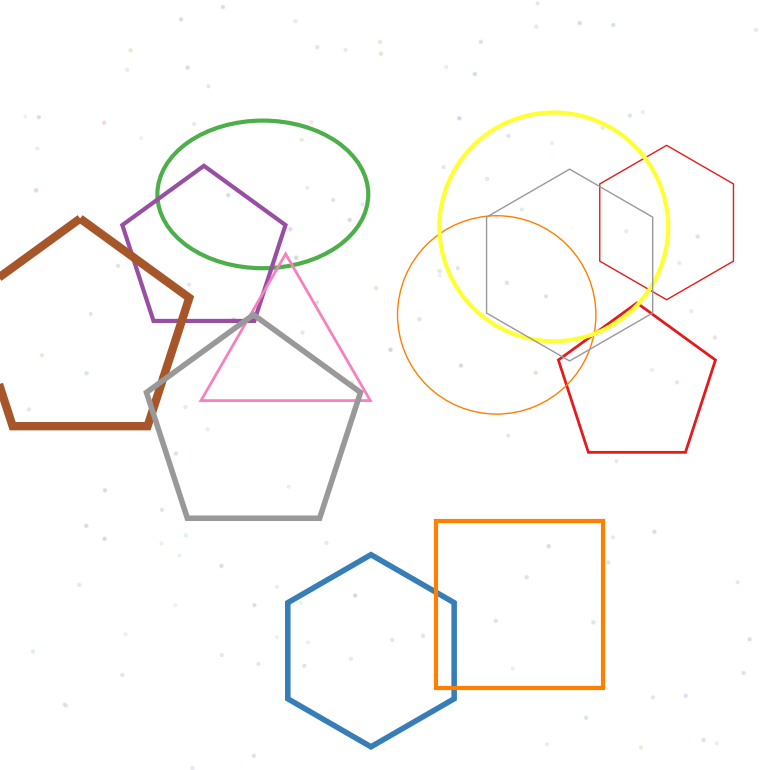[{"shape": "pentagon", "thickness": 1, "radius": 0.54, "center": [0.827, 0.499]}, {"shape": "hexagon", "thickness": 0.5, "radius": 0.5, "center": [0.866, 0.711]}, {"shape": "hexagon", "thickness": 2, "radius": 0.62, "center": [0.482, 0.155]}, {"shape": "oval", "thickness": 1.5, "radius": 0.68, "center": [0.341, 0.748]}, {"shape": "pentagon", "thickness": 1.5, "radius": 0.56, "center": [0.265, 0.673]}, {"shape": "circle", "thickness": 0.5, "radius": 0.64, "center": [0.645, 0.591]}, {"shape": "square", "thickness": 1.5, "radius": 0.54, "center": [0.675, 0.215]}, {"shape": "circle", "thickness": 1.5, "radius": 0.74, "center": [0.719, 0.705]}, {"shape": "pentagon", "thickness": 3, "radius": 0.75, "center": [0.104, 0.567]}, {"shape": "triangle", "thickness": 1, "radius": 0.63, "center": [0.371, 0.543]}, {"shape": "pentagon", "thickness": 2, "radius": 0.73, "center": [0.329, 0.445]}, {"shape": "hexagon", "thickness": 0.5, "radius": 0.62, "center": [0.74, 0.656]}]